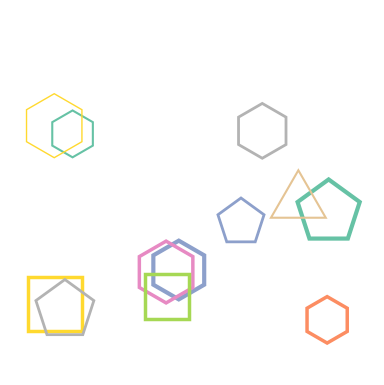[{"shape": "pentagon", "thickness": 3, "radius": 0.42, "center": [0.854, 0.449]}, {"shape": "hexagon", "thickness": 1.5, "radius": 0.3, "center": [0.188, 0.652]}, {"shape": "hexagon", "thickness": 2.5, "radius": 0.3, "center": [0.85, 0.169]}, {"shape": "pentagon", "thickness": 2, "radius": 0.31, "center": [0.626, 0.423]}, {"shape": "hexagon", "thickness": 3, "radius": 0.38, "center": [0.464, 0.299]}, {"shape": "hexagon", "thickness": 2.5, "radius": 0.4, "center": [0.431, 0.293]}, {"shape": "square", "thickness": 2.5, "radius": 0.29, "center": [0.435, 0.23]}, {"shape": "hexagon", "thickness": 1, "radius": 0.42, "center": [0.141, 0.673]}, {"shape": "square", "thickness": 2.5, "radius": 0.35, "center": [0.142, 0.211]}, {"shape": "triangle", "thickness": 1.5, "radius": 0.41, "center": [0.775, 0.476]}, {"shape": "hexagon", "thickness": 2, "radius": 0.36, "center": [0.681, 0.66]}, {"shape": "pentagon", "thickness": 2, "radius": 0.4, "center": [0.169, 0.195]}]